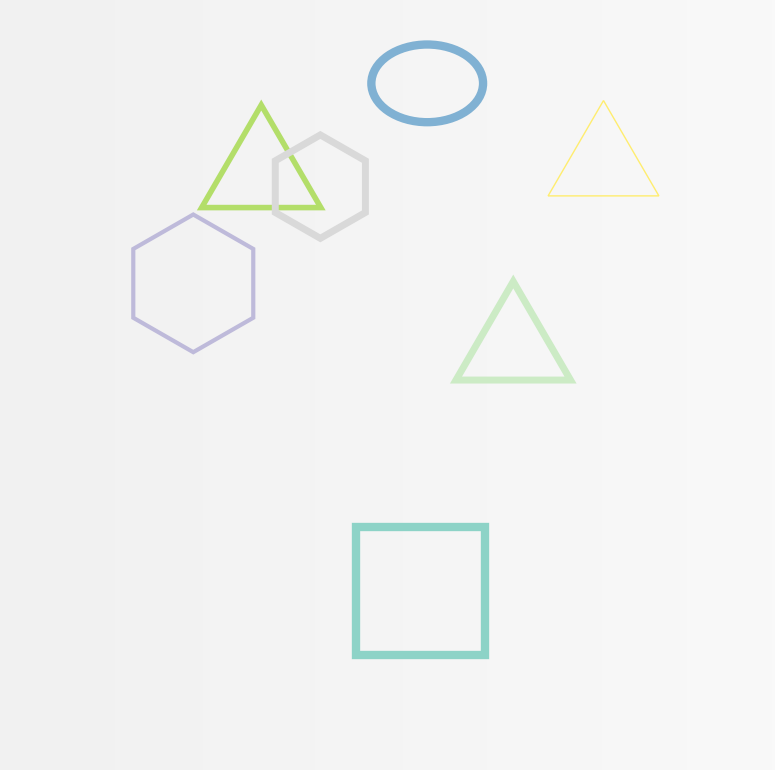[{"shape": "square", "thickness": 3, "radius": 0.42, "center": [0.543, 0.233]}, {"shape": "hexagon", "thickness": 1.5, "radius": 0.45, "center": [0.249, 0.632]}, {"shape": "oval", "thickness": 3, "radius": 0.36, "center": [0.551, 0.892]}, {"shape": "triangle", "thickness": 2, "radius": 0.44, "center": [0.337, 0.775]}, {"shape": "hexagon", "thickness": 2.5, "radius": 0.34, "center": [0.413, 0.758]}, {"shape": "triangle", "thickness": 2.5, "radius": 0.43, "center": [0.662, 0.549]}, {"shape": "triangle", "thickness": 0.5, "radius": 0.41, "center": [0.779, 0.787]}]